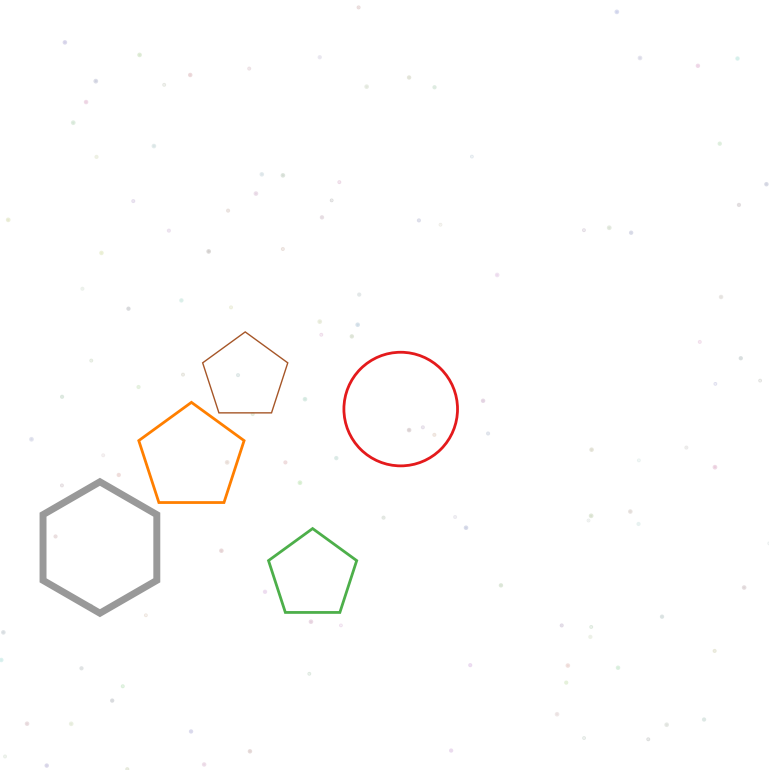[{"shape": "circle", "thickness": 1, "radius": 0.37, "center": [0.52, 0.469]}, {"shape": "pentagon", "thickness": 1, "radius": 0.3, "center": [0.406, 0.253]}, {"shape": "pentagon", "thickness": 1, "radius": 0.36, "center": [0.249, 0.406]}, {"shape": "pentagon", "thickness": 0.5, "radius": 0.29, "center": [0.318, 0.511]}, {"shape": "hexagon", "thickness": 2.5, "radius": 0.43, "center": [0.13, 0.289]}]